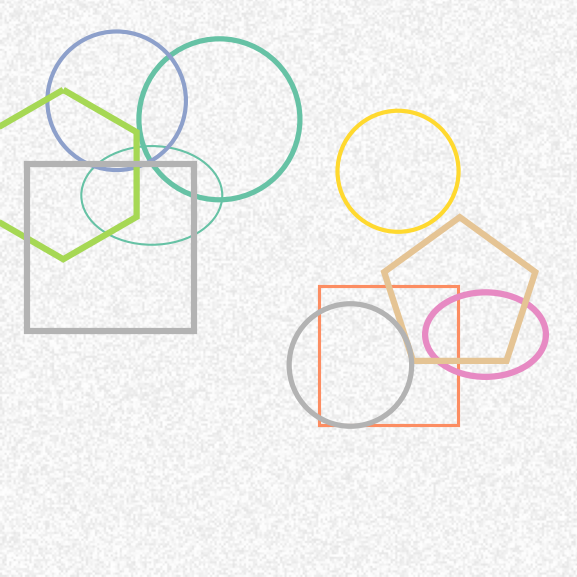[{"shape": "circle", "thickness": 2.5, "radius": 0.7, "center": [0.38, 0.793]}, {"shape": "oval", "thickness": 1, "radius": 0.61, "center": [0.263, 0.661]}, {"shape": "square", "thickness": 1.5, "radius": 0.6, "center": [0.673, 0.383]}, {"shape": "circle", "thickness": 2, "radius": 0.6, "center": [0.202, 0.825]}, {"shape": "oval", "thickness": 3, "radius": 0.52, "center": [0.841, 0.42]}, {"shape": "hexagon", "thickness": 3, "radius": 0.73, "center": [0.11, 0.697]}, {"shape": "circle", "thickness": 2, "radius": 0.52, "center": [0.689, 0.703]}, {"shape": "pentagon", "thickness": 3, "radius": 0.69, "center": [0.796, 0.486]}, {"shape": "circle", "thickness": 2.5, "radius": 0.53, "center": [0.607, 0.367]}, {"shape": "square", "thickness": 3, "radius": 0.72, "center": [0.191, 0.571]}]